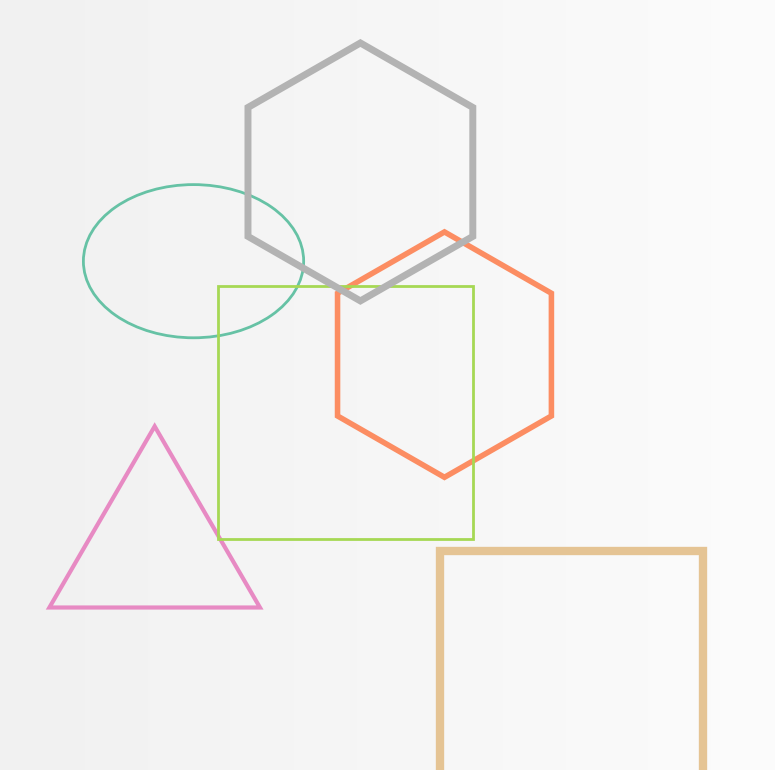[{"shape": "oval", "thickness": 1, "radius": 0.71, "center": [0.25, 0.661]}, {"shape": "hexagon", "thickness": 2, "radius": 0.8, "center": [0.574, 0.539]}, {"shape": "triangle", "thickness": 1.5, "radius": 0.78, "center": [0.2, 0.289]}, {"shape": "square", "thickness": 1, "radius": 0.82, "center": [0.446, 0.464]}, {"shape": "square", "thickness": 3, "radius": 0.85, "center": [0.738, 0.114]}, {"shape": "hexagon", "thickness": 2.5, "radius": 0.84, "center": [0.465, 0.777]}]